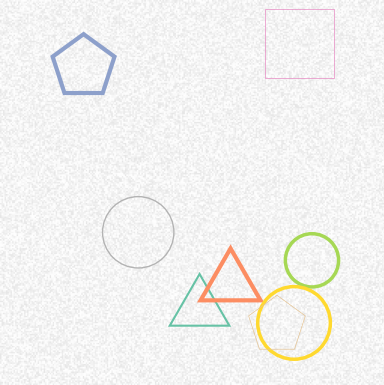[{"shape": "triangle", "thickness": 1.5, "radius": 0.45, "center": [0.518, 0.199]}, {"shape": "triangle", "thickness": 3, "radius": 0.45, "center": [0.599, 0.265]}, {"shape": "pentagon", "thickness": 3, "radius": 0.42, "center": [0.217, 0.827]}, {"shape": "square", "thickness": 0.5, "radius": 0.45, "center": [0.779, 0.886]}, {"shape": "circle", "thickness": 2.5, "radius": 0.35, "center": [0.81, 0.324]}, {"shape": "circle", "thickness": 2.5, "radius": 0.47, "center": [0.764, 0.161]}, {"shape": "pentagon", "thickness": 0.5, "radius": 0.39, "center": [0.719, 0.156]}, {"shape": "circle", "thickness": 1, "radius": 0.46, "center": [0.359, 0.397]}]